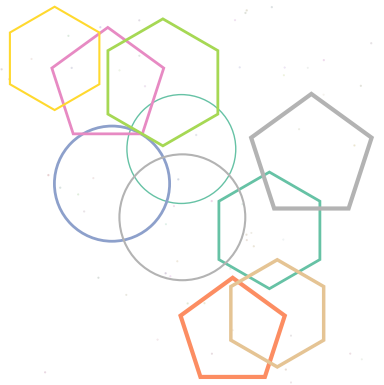[{"shape": "hexagon", "thickness": 2, "radius": 0.76, "center": [0.7, 0.402]}, {"shape": "circle", "thickness": 1, "radius": 0.71, "center": [0.471, 0.613]}, {"shape": "pentagon", "thickness": 3, "radius": 0.71, "center": [0.604, 0.136]}, {"shape": "circle", "thickness": 2, "radius": 0.75, "center": [0.291, 0.523]}, {"shape": "pentagon", "thickness": 2, "radius": 0.76, "center": [0.28, 0.776]}, {"shape": "hexagon", "thickness": 2, "radius": 0.82, "center": [0.423, 0.786]}, {"shape": "hexagon", "thickness": 1.5, "radius": 0.67, "center": [0.142, 0.848]}, {"shape": "hexagon", "thickness": 2.5, "radius": 0.7, "center": [0.72, 0.186]}, {"shape": "pentagon", "thickness": 3, "radius": 0.82, "center": [0.809, 0.592]}, {"shape": "circle", "thickness": 1.5, "radius": 0.82, "center": [0.474, 0.436]}]